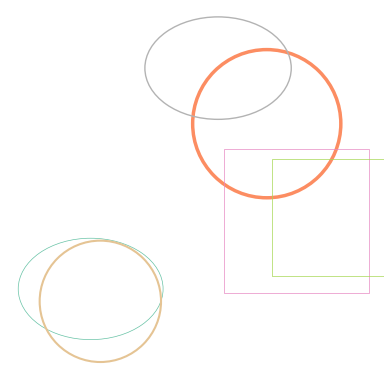[{"shape": "oval", "thickness": 0.5, "radius": 0.94, "center": [0.235, 0.25]}, {"shape": "circle", "thickness": 2.5, "radius": 0.96, "center": [0.693, 0.679]}, {"shape": "square", "thickness": 0.5, "radius": 0.94, "center": [0.77, 0.426]}, {"shape": "square", "thickness": 0.5, "radius": 0.76, "center": [0.857, 0.434]}, {"shape": "circle", "thickness": 1.5, "radius": 0.79, "center": [0.261, 0.217]}, {"shape": "oval", "thickness": 1, "radius": 0.95, "center": [0.566, 0.823]}]